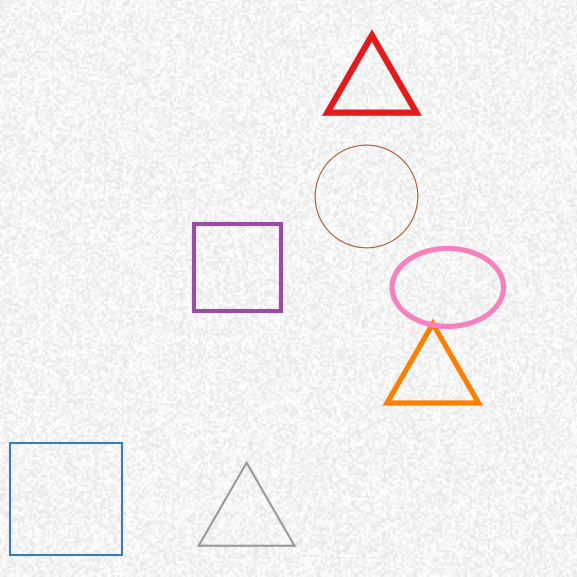[{"shape": "triangle", "thickness": 3, "radius": 0.45, "center": [0.644, 0.849]}, {"shape": "square", "thickness": 1, "radius": 0.48, "center": [0.115, 0.135]}, {"shape": "square", "thickness": 2, "radius": 0.38, "center": [0.411, 0.536]}, {"shape": "triangle", "thickness": 2.5, "radius": 0.46, "center": [0.749, 0.347]}, {"shape": "circle", "thickness": 0.5, "radius": 0.44, "center": [0.635, 0.659]}, {"shape": "oval", "thickness": 2.5, "radius": 0.48, "center": [0.775, 0.501]}, {"shape": "triangle", "thickness": 1, "radius": 0.48, "center": [0.427, 0.102]}]